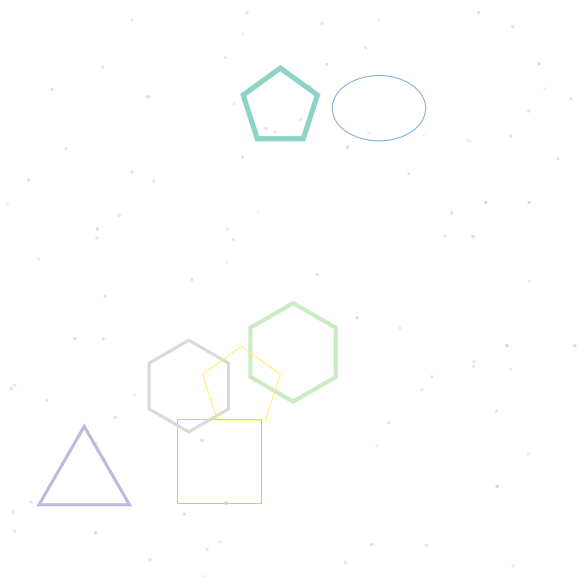[{"shape": "pentagon", "thickness": 2.5, "radius": 0.34, "center": [0.485, 0.814]}, {"shape": "triangle", "thickness": 1.5, "radius": 0.45, "center": [0.146, 0.17]}, {"shape": "oval", "thickness": 0.5, "radius": 0.4, "center": [0.656, 0.812]}, {"shape": "square", "thickness": 0.5, "radius": 0.36, "center": [0.379, 0.201]}, {"shape": "hexagon", "thickness": 1.5, "radius": 0.4, "center": [0.327, 0.331]}, {"shape": "hexagon", "thickness": 2, "radius": 0.43, "center": [0.508, 0.389]}, {"shape": "pentagon", "thickness": 0.5, "radius": 0.35, "center": [0.418, 0.329]}]